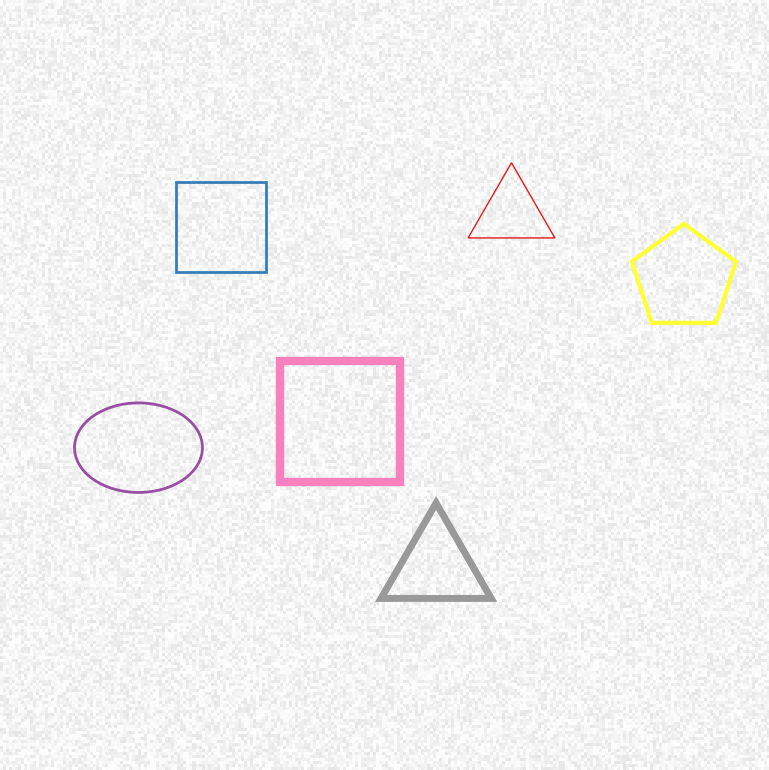[{"shape": "triangle", "thickness": 0.5, "radius": 0.33, "center": [0.664, 0.724]}, {"shape": "square", "thickness": 1, "radius": 0.29, "center": [0.287, 0.706]}, {"shape": "oval", "thickness": 1, "radius": 0.42, "center": [0.18, 0.419]}, {"shape": "pentagon", "thickness": 1.5, "radius": 0.36, "center": [0.888, 0.638]}, {"shape": "square", "thickness": 3, "radius": 0.39, "center": [0.442, 0.453]}, {"shape": "triangle", "thickness": 2.5, "radius": 0.41, "center": [0.566, 0.264]}]